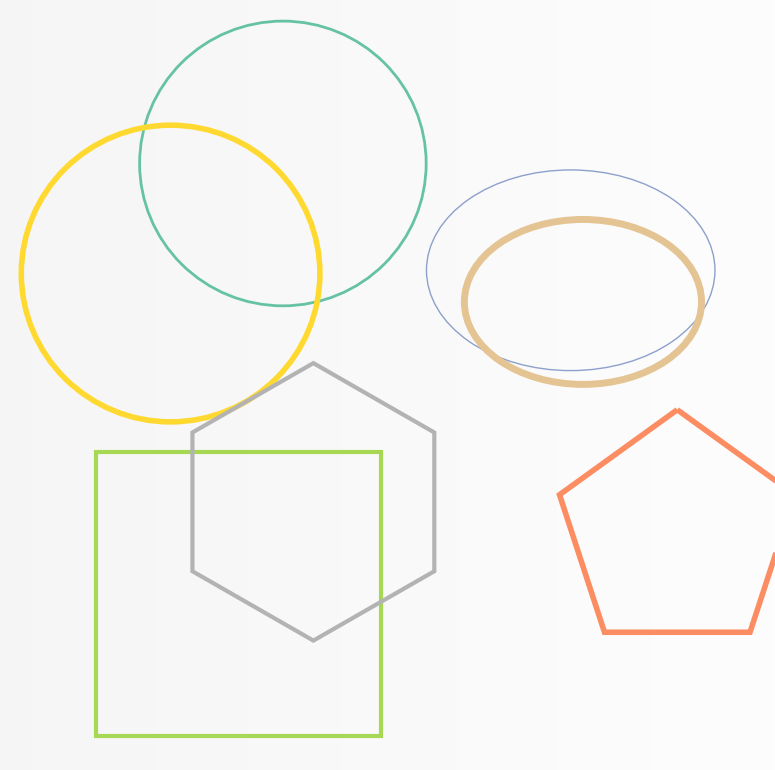[{"shape": "circle", "thickness": 1, "radius": 0.92, "center": [0.365, 0.788]}, {"shape": "pentagon", "thickness": 2, "radius": 0.8, "center": [0.874, 0.308]}, {"shape": "oval", "thickness": 0.5, "radius": 0.93, "center": [0.736, 0.649]}, {"shape": "square", "thickness": 1.5, "radius": 0.92, "center": [0.308, 0.228]}, {"shape": "circle", "thickness": 2, "radius": 0.96, "center": [0.22, 0.645]}, {"shape": "oval", "thickness": 2.5, "radius": 0.76, "center": [0.752, 0.608]}, {"shape": "hexagon", "thickness": 1.5, "radius": 0.9, "center": [0.404, 0.348]}]